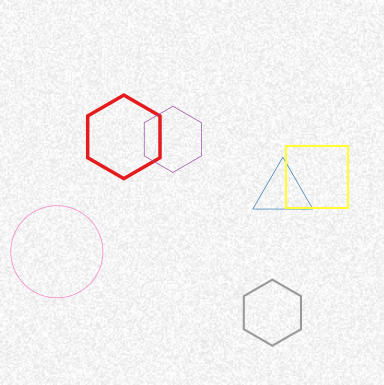[{"shape": "hexagon", "thickness": 2.5, "radius": 0.54, "center": [0.322, 0.645]}, {"shape": "triangle", "thickness": 0.5, "radius": 0.45, "center": [0.735, 0.502]}, {"shape": "hexagon", "thickness": 0.5, "radius": 0.43, "center": [0.449, 0.638]}, {"shape": "square", "thickness": 1.5, "radius": 0.4, "center": [0.824, 0.539]}, {"shape": "circle", "thickness": 0.5, "radius": 0.6, "center": [0.148, 0.346]}, {"shape": "hexagon", "thickness": 1.5, "radius": 0.43, "center": [0.707, 0.188]}]